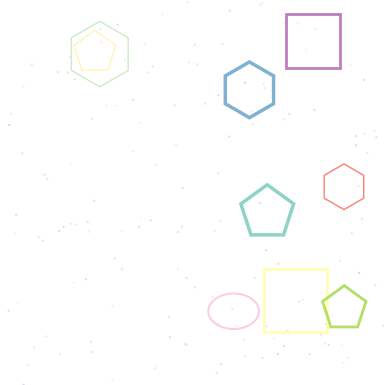[{"shape": "pentagon", "thickness": 2.5, "radius": 0.36, "center": [0.694, 0.448]}, {"shape": "square", "thickness": 2, "radius": 0.41, "center": [0.768, 0.22]}, {"shape": "hexagon", "thickness": 1, "radius": 0.3, "center": [0.893, 0.515]}, {"shape": "hexagon", "thickness": 2.5, "radius": 0.36, "center": [0.648, 0.767]}, {"shape": "pentagon", "thickness": 2, "radius": 0.3, "center": [0.894, 0.199]}, {"shape": "oval", "thickness": 1.5, "radius": 0.33, "center": [0.607, 0.192]}, {"shape": "square", "thickness": 2, "radius": 0.35, "center": [0.814, 0.893]}, {"shape": "hexagon", "thickness": 1, "radius": 0.43, "center": [0.259, 0.859]}, {"shape": "pentagon", "thickness": 0.5, "radius": 0.29, "center": [0.246, 0.864]}]